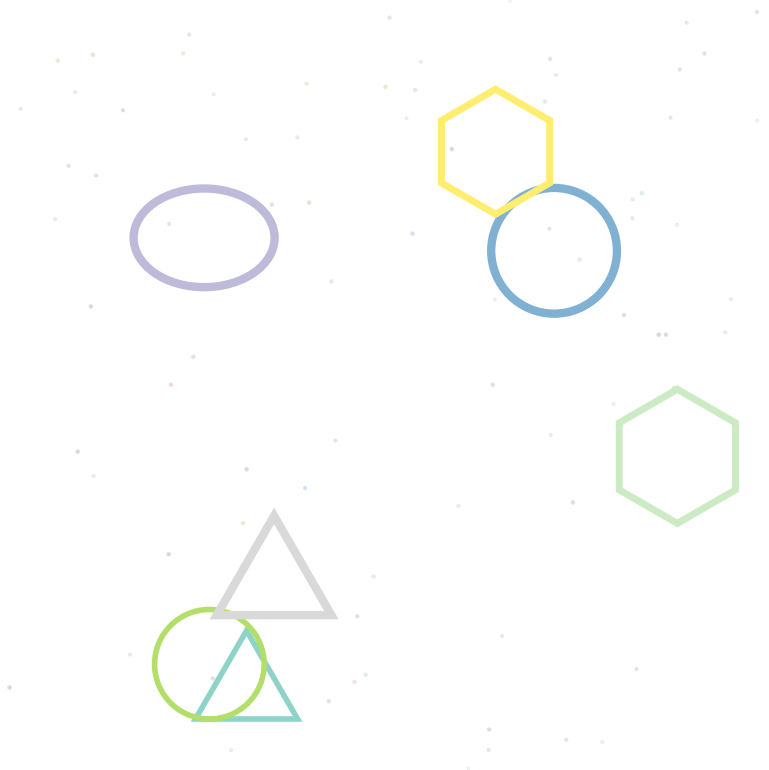[{"shape": "triangle", "thickness": 2, "radius": 0.38, "center": [0.32, 0.105]}, {"shape": "oval", "thickness": 3, "radius": 0.46, "center": [0.265, 0.691]}, {"shape": "circle", "thickness": 3, "radius": 0.41, "center": [0.72, 0.674]}, {"shape": "circle", "thickness": 2, "radius": 0.36, "center": [0.272, 0.137]}, {"shape": "triangle", "thickness": 3, "radius": 0.43, "center": [0.356, 0.244]}, {"shape": "hexagon", "thickness": 2.5, "radius": 0.44, "center": [0.88, 0.407]}, {"shape": "hexagon", "thickness": 2.5, "radius": 0.41, "center": [0.644, 0.803]}]